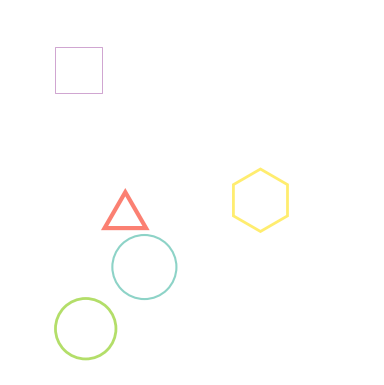[{"shape": "circle", "thickness": 1.5, "radius": 0.42, "center": [0.375, 0.306]}, {"shape": "triangle", "thickness": 3, "radius": 0.31, "center": [0.325, 0.439]}, {"shape": "circle", "thickness": 2, "radius": 0.39, "center": [0.223, 0.146]}, {"shape": "square", "thickness": 0.5, "radius": 0.3, "center": [0.203, 0.817]}, {"shape": "hexagon", "thickness": 2, "radius": 0.41, "center": [0.677, 0.48]}]